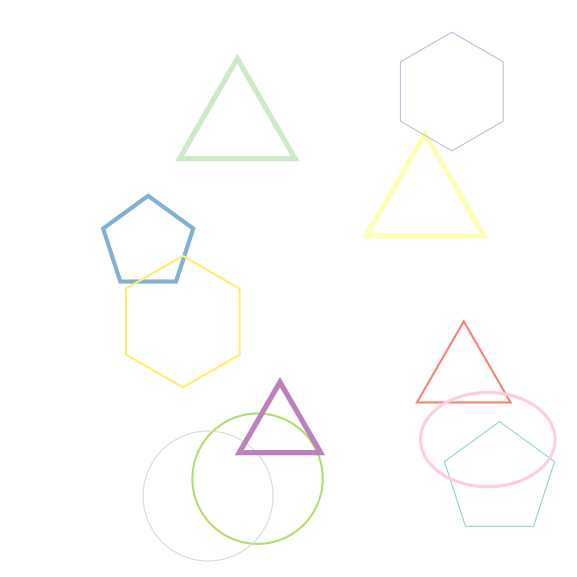[{"shape": "pentagon", "thickness": 0.5, "radius": 0.5, "center": [0.865, 0.169]}, {"shape": "triangle", "thickness": 2.5, "radius": 0.59, "center": [0.736, 0.65]}, {"shape": "hexagon", "thickness": 0.5, "radius": 0.51, "center": [0.782, 0.841]}, {"shape": "triangle", "thickness": 1, "radius": 0.47, "center": [0.803, 0.349]}, {"shape": "pentagon", "thickness": 2, "radius": 0.41, "center": [0.257, 0.578]}, {"shape": "circle", "thickness": 1, "radius": 0.56, "center": [0.446, 0.17]}, {"shape": "oval", "thickness": 1.5, "radius": 0.58, "center": [0.845, 0.238]}, {"shape": "circle", "thickness": 0.5, "radius": 0.56, "center": [0.36, 0.14]}, {"shape": "triangle", "thickness": 2.5, "radius": 0.41, "center": [0.485, 0.256]}, {"shape": "triangle", "thickness": 2.5, "radius": 0.58, "center": [0.411, 0.782]}, {"shape": "hexagon", "thickness": 1, "radius": 0.57, "center": [0.317, 0.442]}]